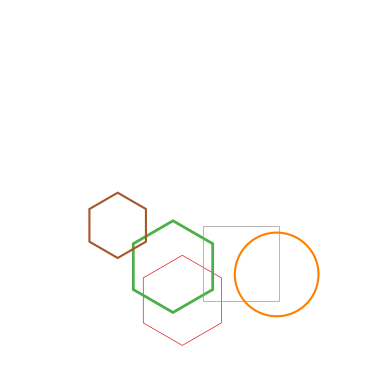[{"shape": "hexagon", "thickness": 0.5, "radius": 0.59, "center": [0.474, 0.22]}, {"shape": "hexagon", "thickness": 2, "radius": 0.6, "center": [0.449, 0.307]}, {"shape": "circle", "thickness": 1.5, "radius": 0.54, "center": [0.719, 0.287]}, {"shape": "hexagon", "thickness": 1.5, "radius": 0.42, "center": [0.306, 0.415]}, {"shape": "square", "thickness": 0.5, "radius": 0.49, "center": [0.626, 0.315]}]